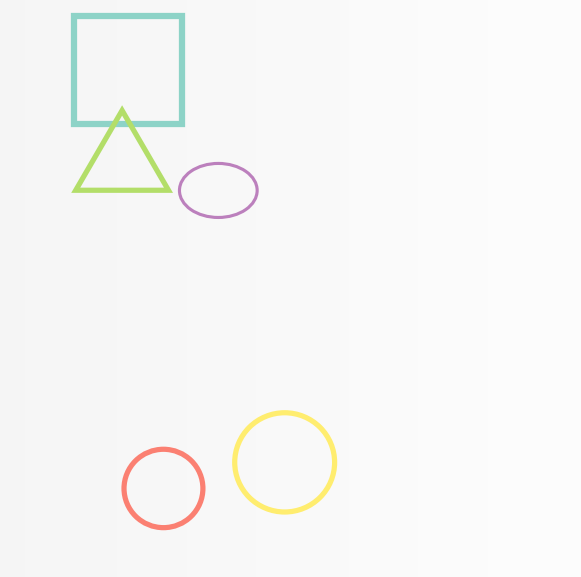[{"shape": "square", "thickness": 3, "radius": 0.47, "center": [0.22, 0.878]}, {"shape": "circle", "thickness": 2.5, "radius": 0.34, "center": [0.281, 0.153]}, {"shape": "triangle", "thickness": 2.5, "radius": 0.46, "center": [0.21, 0.716]}, {"shape": "oval", "thickness": 1.5, "radius": 0.33, "center": [0.376, 0.669]}, {"shape": "circle", "thickness": 2.5, "radius": 0.43, "center": [0.49, 0.198]}]